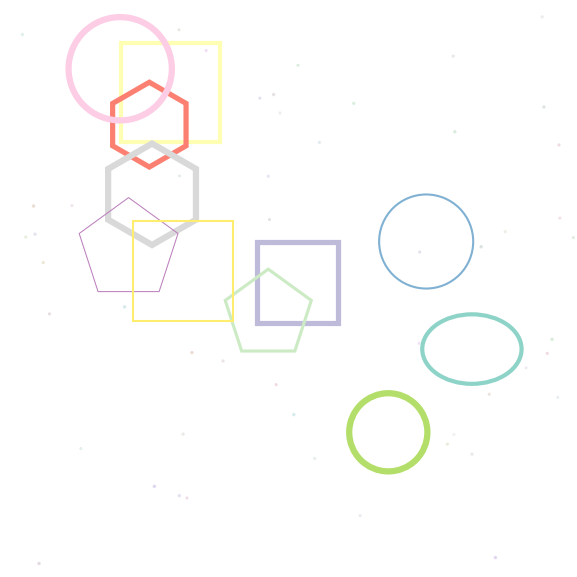[{"shape": "oval", "thickness": 2, "radius": 0.43, "center": [0.817, 0.395]}, {"shape": "square", "thickness": 2, "radius": 0.43, "center": [0.296, 0.839]}, {"shape": "square", "thickness": 2.5, "radius": 0.35, "center": [0.516, 0.51]}, {"shape": "hexagon", "thickness": 2.5, "radius": 0.37, "center": [0.259, 0.783]}, {"shape": "circle", "thickness": 1, "radius": 0.41, "center": [0.738, 0.581]}, {"shape": "circle", "thickness": 3, "radius": 0.34, "center": [0.672, 0.251]}, {"shape": "circle", "thickness": 3, "radius": 0.45, "center": [0.208, 0.88]}, {"shape": "hexagon", "thickness": 3, "radius": 0.44, "center": [0.263, 0.663]}, {"shape": "pentagon", "thickness": 0.5, "radius": 0.45, "center": [0.223, 0.567]}, {"shape": "pentagon", "thickness": 1.5, "radius": 0.39, "center": [0.465, 0.455]}, {"shape": "square", "thickness": 1, "radius": 0.43, "center": [0.316, 0.529]}]